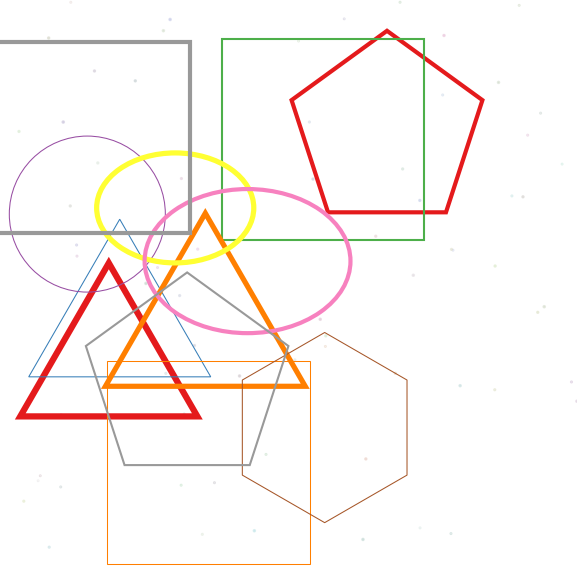[{"shape": "pentagon", "thickness": 2, "radius": 0.87, "center": [0.67, 0.772]}, {"shape": "triangle", "thickness": 3, "radius": 0.89, "center": [0.188, 0.367]}, {"shape": "triangle", "thickness": 0.5, "radius": 0.91, "center": [0.207, 0.438]}, {"shape": "square", "thickness": 1, "radius": 0.87, "center": [0.56, 0.757]}, {"shape": "circle", "thickness": 0.5, "radius": 0.68, "center": [0.151, 0.628]}, {"shape": "triangle", "thickness": 2.5, "radius": 1.0, "center": [0.356, 0.43]}, {"shape": "square", "thickness": 0.5, "radius": 0.88, "center": [0.361, 0.198]}, {"shape": "oval", "thickness": 2.5, "radius": 0.68, "center": [0.303, 0.639]}, {"shape": "hexagon", "thickness": 0.5, "radius": 0.82, "center": [0.562, 0.259]}, {"shape": "oval", "thickness": 2, "radius": 0.89, "center": [0.429, 0.547]}, {"shape": "square", "thickness": 2, "radius": 0.83, "center": [0.163, 0.761]}, {"shape": "pentagon", "thickness": 1, "radius": 0.92, "center": [0.324, 0.343]}]